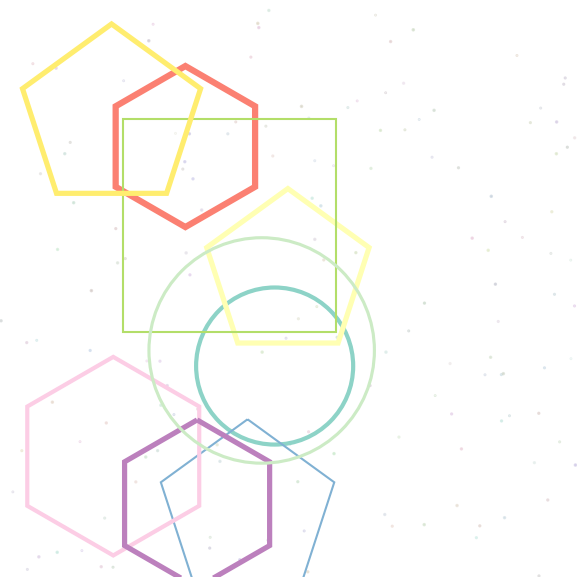[{"shape": "circle", "thickness": 2, "radius": 0.68, "center": [0.476, 0.365]}, {"shape": "pentagon", "thickness": 2.5, "radius": 0.74, "center": [0.499, 0.525]}, {"shape": "hexagon", "thickness": 3, "radius": 0.7, "center": [0.321, 0.745]}, {"shape": "pentagon", "thickness": 1, "radius": 0.79, "center": [0.429, 0.115]}, {"shape": "square", "thickness": 1, "radius": 0.92, "center": [0.398, 0.609]}, {"shape": "hexagon", "thickness": 2, "radius": 0.86, "center": [0.196, 0.209]}, {"shape": "hexagon", "thickness": 2.5, "radius": 0.73, "center": [0.341, 0.127]}, {"shape": "circle", "thickness": 1.5, "radius": 0.98, "center": [0.453, 0.392]}, {"shape": "pentagon", "thickness": 2.5, "radius": 0.81, "center": [0.193, 0.796]}]